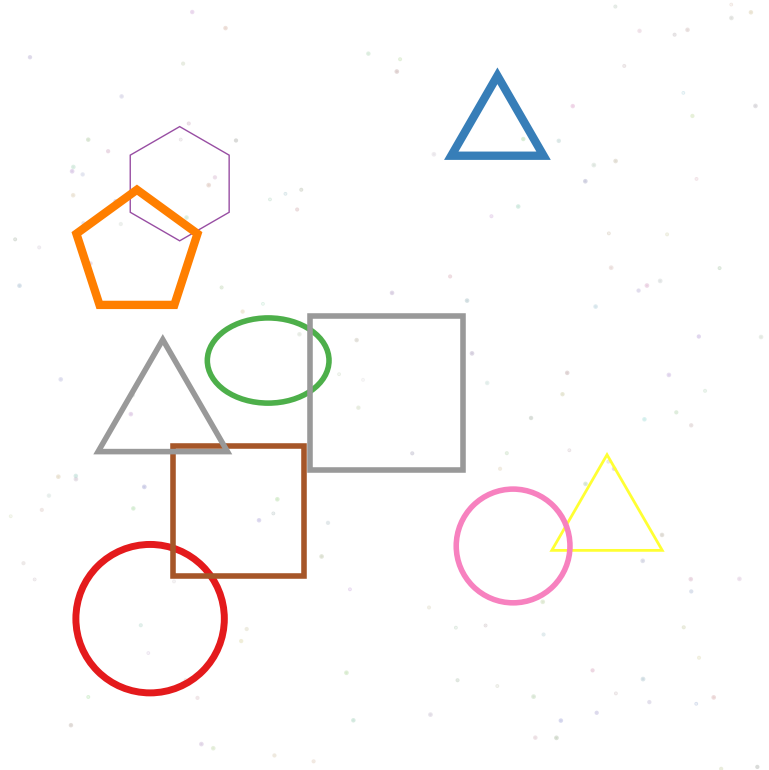[{"shape": "circle", "thickness": 2.5, "radius": 0.48, "center": [0.195, 0.197]}, {"shape": "triangle", "thickness": 3, "radius": 0.35, "center": [0.646, 0.832]}, {"shape": "oval", "thickness": 2, "radius": 0.4, "center": [0.348, 0.532]}, {"shape": "hexagon", "thickness": 0.5, "radius": 0.37, "center": [0.233, 0.761]}, {"shape": "pentagon", "thickness": 3, "radius": 0.41, "center": [0.178, 0.671]}, {"shape": "triangle", "thickness": 1, "radius": 0.41, "center": [0.788, 0.327]}, {"shape": "square", "thickness": 2, "radius": 0.42, "center": [0.31, 0.336]}, {"shape": "circle", "thickness": 2, "radius": 0.37, "center": [0.666, 0.291]}, {"shape": "square", "thickness": 2, "radius": 0.5, "center": [0.502, 0.49]}, {"shape": "triangle", "thickness": 2, "radius": 0.48, "center": [0.211, 0.462]}]